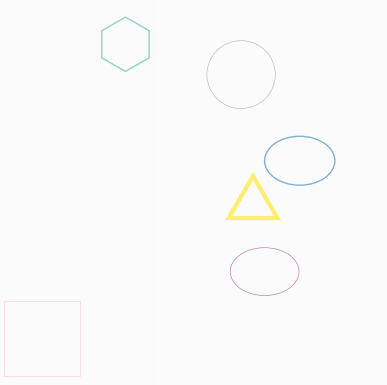[{"shape": "hexagon", "thickness": 1, "radius": 0.35, "center": [0.324, 0.885]}, {"shape": "circle", "thickness": 0.5, "radius": 0.44, "center": [0.622, 0.806]}, {"shape": "oval", "thickness": 1, "radius": 0.45, "center": [0.773, 0.582]}, {"shape": "square", "thickness": 0.5, "radius": 0.49, "center": [0.108, 0.121]}, {"shape": "oval", "thickness": 0.5, "radius": 0.44, "center": [0.683, 0.295]}, {"shape": "triangle", "thickness": 3, "radius": 0.36, "center": [0.653, 0.47]}]